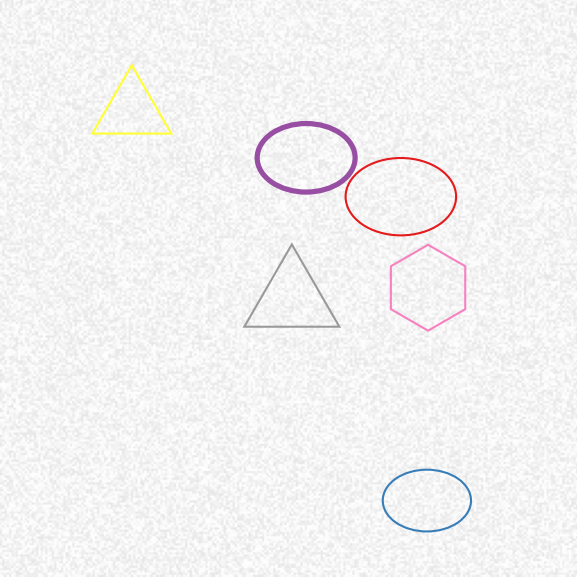[{"shape": "oval", "thickness": 1, "radius": 0.48, "center": [0.694, 0.659]}, {"shape": "oval", "thickness": 1, "radius": 0.38, "center": [0.739, 0.132]}, {"shape": "oval", "thickness": 2.5, "radius": 0.42, "center": [0.53, 0.726]}, {"shape": "triangle", "thickness": 1, "radius": 0.39, "center": [0.228, 0.807]}, {"shape": "hexagon", "thickness": 1, "radius": 0.37, "center": [0.741, 0.501]}, {"shape": "triangle", "thickness": 1, "radius": 0.48, "center": [0.505, 0.481]}]